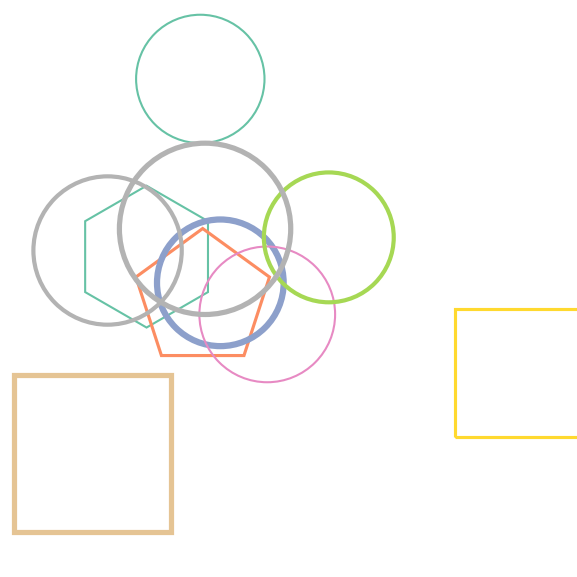[{"shape": "circle", "thickness": 1, "radius": 0.56, "center": [0.347, 0.862]}, {"shape": "hexagon", "thickness": 1, "radius": 0.61, "center": [0.254, 0.555]}, {"shape": "pentagon", "thickness": 1.5, "radius": 0.61, "center": [0.351, 0.482]}, {"shape": "circle", "thickness": 3, "radius": 0.55, "center": [0.382, 0.509]}, {"shape": "circle", "thickness": 1, "radius": 0.59, "center": [0.463, 0.455]}, {"shape": "circle", "thickness": 2, "radius": 0.56, "center": [0.569, 0.588]}, {"shape": "square", "thickness": 1.5, "radius": 0.55, "center": [0.898, 0.353]}, {"shape": "square", "thickness": 2.5, "radius": 0.68, "center": [0.16, 0.214]}, {"shape": "circle", "thickness": 2, "radius": 0.64, "center": [0.186, 0.565]}, {"shape": "circle", "thickness": 2.5, "radius": 0.74, "center": [0.355, 0.603]}]